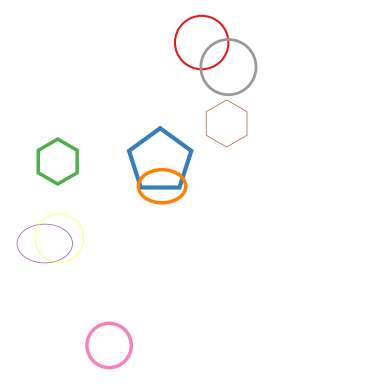[{"shape": "circle", "thickness": 1.5, "radius": 0.35, "center": [0.524, 0.89]}, {"shape": "pentagon", "thickness": 3, "radius": 0.43, "center": [0.416, 0.582]}, {"shape": "hexagon", "thickness": 2.5, "radius": 0.29, "center": [0.15, 0.58]}, {"shape": "oval", "thickness": 0.5, "radius": 0.36, "center": [0.116, 0.367]}, {"shape": "oval", "thickness": 2.5, "radius": 0.31, "center": [0.421, 0.516]}, {"shape": "circle", "thickness": 0.5, "radius": 0.32, "center": [0.154, 0.381]}, {"shape": "hexagon", "thickness": 0.5, "radius": 0.31, "center": [0.589, 0.679]}, {"shape": "circle", "thickness": 2.5, "radius": 0.29, "center": [0.283, 0.103]}, {"shape": "circle", "thickness": 2, "radius": 0.36, "center": [0.593, 0.826]}]